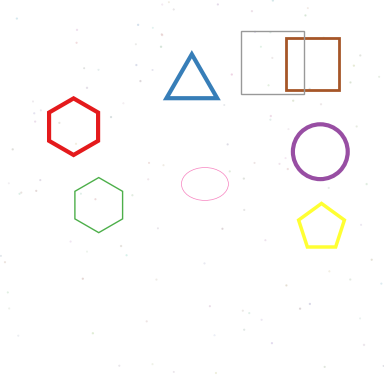[{"shape": "hexagon", "thickness": 3, "radius": 0.37, "center": [0.191, 0.671]}, {"shape": "triangle", "thickness": 3, "radius": 0.38, "center": [0.498, 0.783]}, {"shape": "hexagon", "thickness": 1, "radius": 0.36, "center": [0.256, 0.467]}, {"shape": "circle", "thickness": 3, "radius": 0.36, "center": [0.832, 0.606]}, {"shape": "pentagon", "thickness": 2.5, "radius": 0.31, "center": [0.835, 0.409]}, {"shape": "square", "thickness": 2, "radius": 0.34, "center": [0.812, 0.833]}, {"shape": "oval", "thickness": 0.5, "radius": 0.31, "center": [0.532, 0.522]}, {"shape": "square", "thickness": 1, "radius": 0.41, "center": [0.708, 0.837]}]